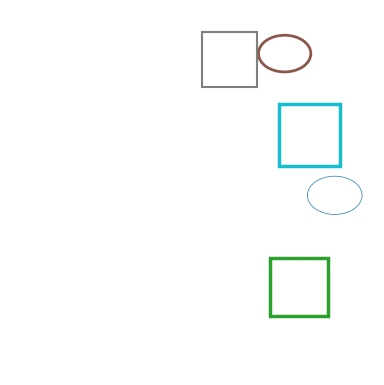[{"shape": "oval", "thickness": 0.5, "radius": 0.35, "center": [0.869, 0.493]}, {"shape": "square", "thickness": 2.5, "radius": 0.37, "center": [0.777, 0.254]}, {"shape": "oval", "thickness": 2, "radius": 0.34, "center": [0.739, 0.861]}, {"shape": "square", "thickness": 1.5, "radius": 0.36, "center": [0.596, 0.846]}, {"shape": "square", "thickness": 2.5, "radius": 0.4, "center": [0.804, 0.649]}]